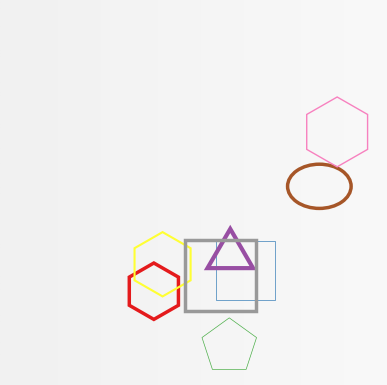[{"shape": "hexagon", "thickness": 2.5, "radius": 0.37, "center": [0.397, 0.244]}, {"shape": "square", "thickness": 0.5, "radius": 0.38, "center": [0.634, 0.296]}, {"shape": "pentagon", "thickness": 0.5, "radius": 0.37, "center": [0.592, 0.1]}, {"shape": "triangle", "thickness": 3, "radius": 0.34, "center": [0.594, 0.338]}, {"shape": "hexagon", "thickness": 1.5, "radius": 0.42, "center": [0.42, 0.314]}, {"shape": "oval", "thickness": 2.5, "radius": 0.41, "center": [0.824, 0.516]}, {"shape": "hexagon", "thickness": 1, "radius": 0.45, "center": [0.87, 0.657]}, {"shape": "square", "thickness": 2.5, "radius": 0.46, "center": [0.57, 0.285]}]